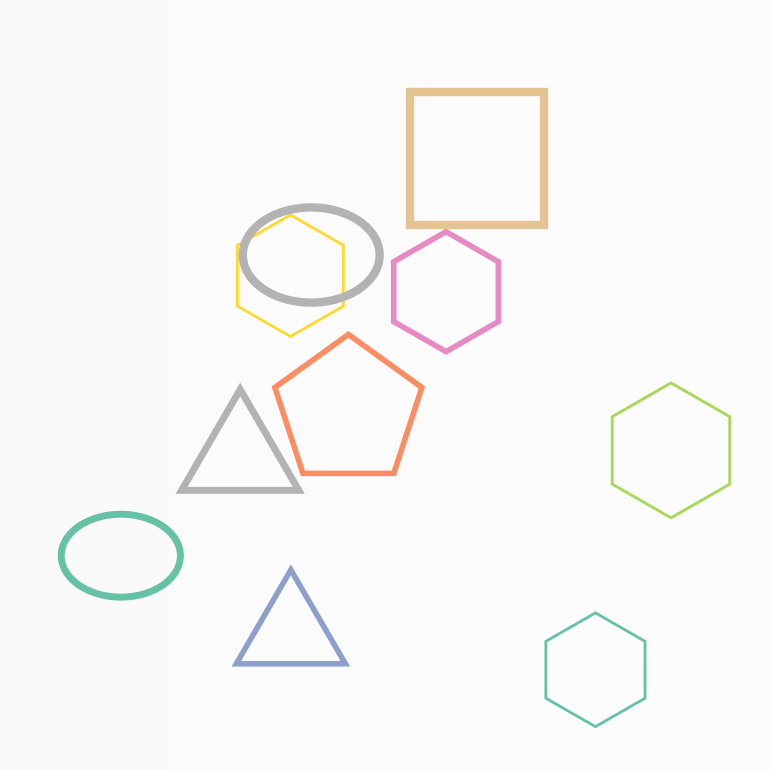[{"shape": "oval", "thickness": 2.5, "radius": 0.38, "center": [0.156, 0.278]}, {"shape": "hexagon", "thickness": 1, "radius": 0.37, "center": [0.768, 0.13]}, {"shape": "pentagon", "thickness": 2, "radius": 0.5, "center": [0.449, 0.466]}, {"shape": "triangle", "thickness": 2, "radius": 0.41, "center": [0.375, 0.179]}, {"shape": "hexagon", "thickness": 2, "radius": 0.39, "center": [0.576, 0.621]}, {"shape": "hexagon", "thickness": 1, "radius": 0.44, "center": [0.866, 0.415]}, {"shape": "hexagon", "thickness": 1, "radius": 0.39, "center": [0.375, 0.642]}, {"shape": "square", "thickness": 3, "radius": 0.43, "center": [0.615, 0.795]}, {"shape": "oval", "thickness": 3, "radius": 0.44, "center": [0.402, 0.669]}, {"shape": "triangle", "thickness": 2.5, "radius": 0.44, "center": [0.31, 0.407]}]